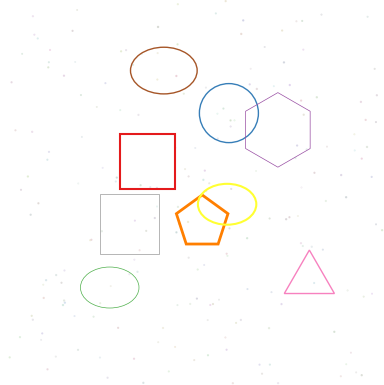[{"shape": "square", "thickness": 1.5, "radius": 0.35, "center": [0.383, 0.58]}, {"shape": "circle", "thickness": 1, "radius": 0.38, "center": [0.595, 0.706]}, {"shape": "oval", "thickness": 0.5, "radius": 0.38, "center": [0.285, 0.253]}, {"shape": "hexagon", "thickness": 0.5, "radius": 0.48, "center": [0.722, 0.663]}, {"shape": "pentagon", "thickness": 2, "radius": 0.35, "center": [0.525, 0.423]}, {"shape": "oval", "thickness": 1.5, "radius": 0.38, "center": [0.59, 0.469]}, {"shape": "oval", "thickness": 1, "radius": 0.43, "center": [0.426, 0.817]}, {"shape": "triangle", "thickness": 1, "radius": 0.38, "center": [0.804, 0.275]}, {"shape": "square", "thickness": 0.5, "radius": 0.39, "center": [0.336, 0.418]}]